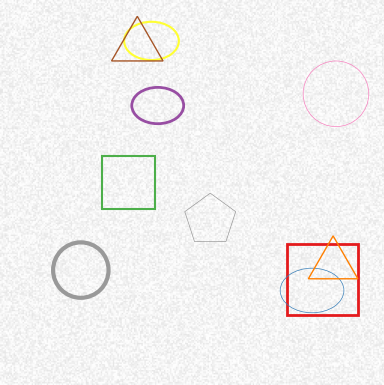[{"shape": "square", "thickness": 2, "radius": 0.46, "center": [0.838, 0.274]}, {"shape": "oval", "thickness": 0.5, "radius": 0.41, "center": [0.811, 0.245]}, {"shape": "square", "thickness": 1.5, "radius": 0.34, "center": [0.333, 0.525]}, {"shape": "oval", "thickness": 2, "radius": 0.34, "center": [0.41, 0.726]}, {"shape": "triangle", "thickness": 1, "radius": 0.37, "center": [0.865, 0.313]}, {"shape": "oval", "thickness": 1.5, "radius": 0.36, "center": [0.393, 0.894]}, {"shape": "triangle", "thickness": 1, "radius": 0.39, "center": [0.357, 0.88]}, {"shape": "circle", "thickness": 0.5, "radius": 0.43, "center": [0.873, 0.756]}, {"shape": "pentagon", "thickness": 0.5, "radius": 0.35, "center": [0.546, 0.429]}, {"shape": "circle", "thickness": 3, "radius": 0.36, "center": [0.21, 0.298]}]